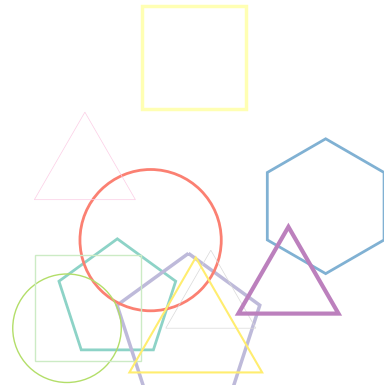[{"shape": "pentagon", "thickness": 2, "radius": 0.8, "center": [0.305, 0.22]}, {"shape": "square", "thickness": 2.5, "radius": 0.67, "center": [0.504, 0.851]}, {"shape": "pentagon", "thickness": 2.5, "radius": 0.97, "center": [0.489, 0.147]}, {"shape": "circle", "thickness": 2, "radius": 0.92, "center": [0.391, 0.376]}, {"shape": "hexagon", "thickness": 2, "radius": 0.88, "center": [0.846, 0.464]}, {"shape": "circle", "thickness": 1, "radius": 0.7, "center": [0.174, 0.147]}, {"shape": "triangle", "thickness": 0.5, "radius": 0.76, "center": [0.22, 0.557]}, {"shape": "triangle", "thickness": 0.5, "radius": 0.68, "center": [0.548, 0.215]}, {"shape": "triangle", "thickness": 3, "radius": 0.75, "center": [0.749, 0.261]}, {"shape": "square", "thickness": 1, "radius": 0.69, "center": [0.228, 0.2]}, {"shape": "triangle", "thickness": 1.5, "radius": 1.0, "center": [0.509, 0.132]}]